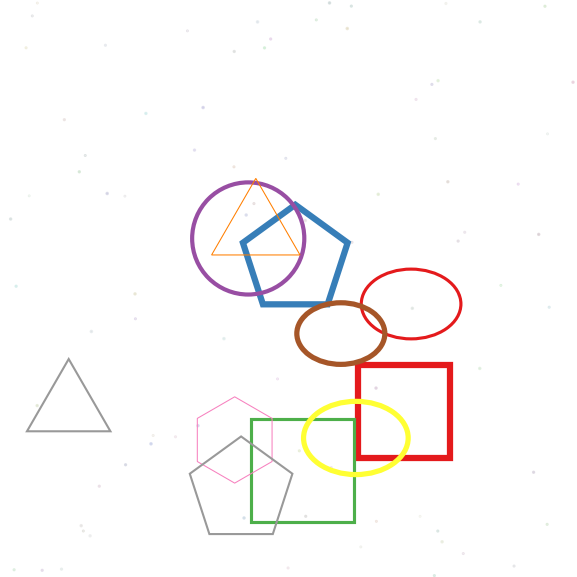[{"shape": "square", "thickness": 3, "radius": 0.4, "center": [0.699, 0.286]}, {"shape": "oval", "thickness": 1.5, "radius": 0.43, "center": [0.712, 0.473]}, {"shape": "pentagon", "thickness": 3, "radius": 0.48, "center": [0.511, 0.549]}, {"shape": "square", "thickness": 1.5, "radius": 0.44, "center": [0.524, 0.184]}, {"shape": "circle", "thickness": 2, "radius": 0.49, "center": [0.43, 0.586]}, {"shape": "triangle", "thickness": 0.5, "radius": 0.44, "center": [0.443, 0.602]}, {"shape": "oval", "thickness": 2.5, "radius": 0.45, "center": [0.616, 0.241]}, {"shape": "oval", "thickness": 2.5, "radius": 0.38, "center": [0.59, 0.422]}, {"shape": "hexagon", "thickness": 0.5, "radius": 0.37, "center": [0.406, 0.237]}, {"shape": "triangle", "thickness": 1, "radius": 0.42, "center": [0.119, 0.294]}, {"shape": "pentagon", "thickness": 1, "radius": 0.47, "center": [0.417, 0.15]}]